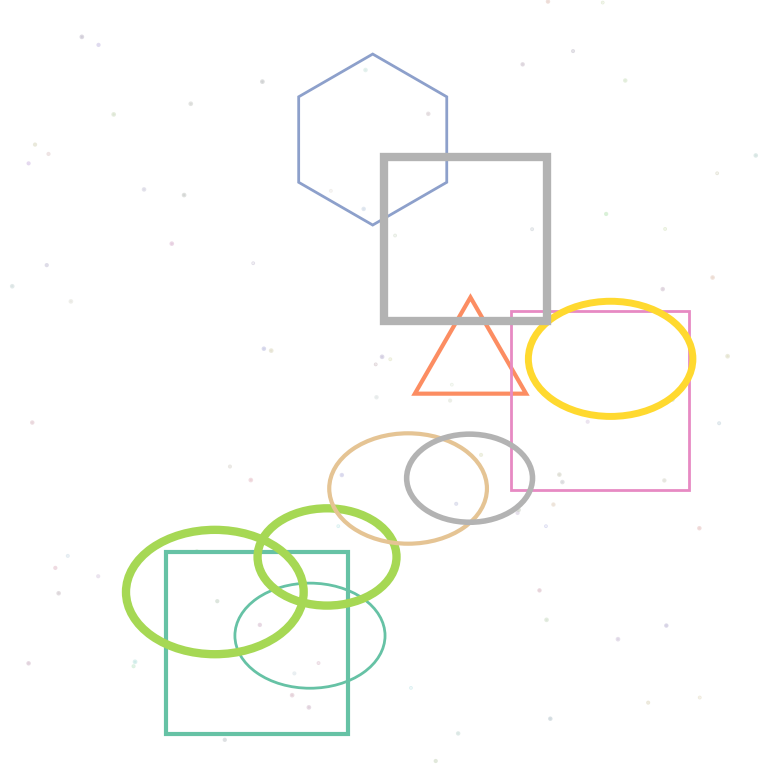[{"shape": "square", "thickness": 1.5, "radius": 0.59, "center": [0.333, 0.165]}, {"shape": "oval", "thickness": 1, "radius": 0.49, "center": [0.403, 0.174]}, {"shape": "triangle", "thickness": 1.5, "radius": 0.42, "center": [0.611, 0.53]}, {"shape": "hexagon", "thickness": 1, "radius": 0.56, "center": [0.484, 0.819]}, {"shape": "square", "thickness": 1, "radius": 0.58, "center": [0.779, 0.48]}, {"shape": "oval", "thickness": 3, "radius": 0.58, "center": [0.279, 0.231]}, {"shape": "oval", "thickness": 3, "radius": 0.45, "center": [0.425, 0.277]}, {"shape": "oval", "thickness": 2.5, "radius": 0.53, "center": [0.793, 0.534]}, {"shape": "oval", "thickness": 1.5, "radius": 0.51, "center": [0.53, 0.366]}, {"shape": "oval", "thickness": 2, "radius": 0.41, "center": [0.61, 0.379]}, {"shape": "square", "thickness": 3, "radius": 0.53, "center": [0.605, 0.689]}]